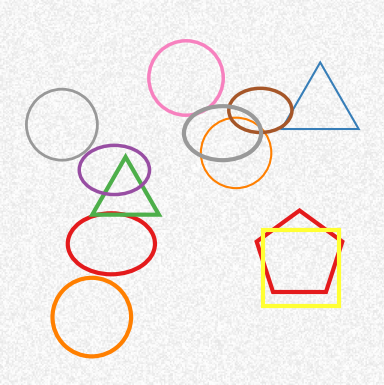[{"shape": "pentagon", "thickness": 3, "radius": 0.58, "center": [0.778, 0.336]}, {"shape": "oval", "thickness": 3, "radius": 0.57, "center": [0.289, 0.367]}, {"shape": "triangle", "thickness": 1.5, "radius": 0.58, "center": [0.832, 0.723]}, {"shape": "triangle", "thickness": 3, "radius": 0.5, "center": [0.326, 0.492]}, {"shape": "oval", "thickness": 2.5, "radius": 0.46, "center": [0.297, 0.559]}, {"shape": "circle", "thickness": 1.5, "radius": 0.46, "center": [0.613, 0.603]}, {"shape": "circle", "thickness": 3, "radius": 0.51, "center": [0.238, 0.176]}, {"shape": "square", "thickness": 3, "radius": 0.49, "center": [0.782, 0.305]}, {"shape": "oval", "thickness": 2.5, "radius": 0.41, "center": [0.676, 0.713]}, {"shape": "circle", "thickness": 2.5, "radius": 0.48, "center": [0.483, 0.797]}, {"shape": "circle", "thickness": 2, "radius": 0.46, "center": [0.161, 0.676]}, {"shape": "oval", "thickness": 3, "radius": 0.5, "center": [0.578, 0.654]}]